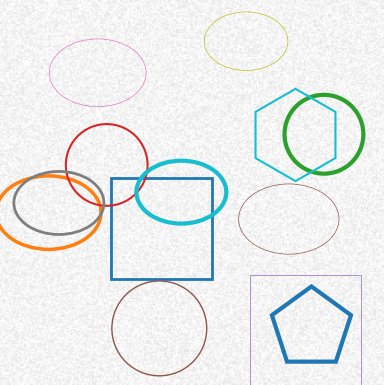[{"shape": "pentagon", "thickness": 3, "radius": 0.54, "center": [0.809, 0.148]}, {"shape": "square", "thickness": 2, "radius": 0.66, "center": [0.42, 0.407]}, {"shape": "oval", "thickness": 2.5, "radius": 0.68, "center": [0.126, 0.448]}, {"shape": "circle", "thickness": 3, "radius": 0.51, "center": [0.841, 0.651]}, {"shape": "circle", "thickness": 1.5, "radius": 0.53, "center": [0.277, 0.572]}, {"shape": "square", "thickness": 0.5, "radius": 0.72, "center": [0.794, 0.143]}, {"shape": "circle", "thickness": 1, "radius": 0.62, "center": [0.414, 0.147]}, {"shape": "oval", "thickness": 0.5, "radius": 0.65, "center": [0.75, 0.431]}, {"shape": "oval", "thickness": 0.5, "radius": 0.63, "center": [0.254, 0.811]}, {"shape": "oval", "thickness": 2, "radius": 0.58, "center": [0.153, 0.473]}, {"shape": "oval", "thickness": 0.5, "radius": 0.54, "center": [0.639, 0.893]}, {"shape": "hexagon", "thickness": 1.5, "radius": 0.6, "center": [0.767, 0.649]}, {"shape": "oval", "thickness": 3, "radius": 0.58, "center": [0.471, 0.501]}]